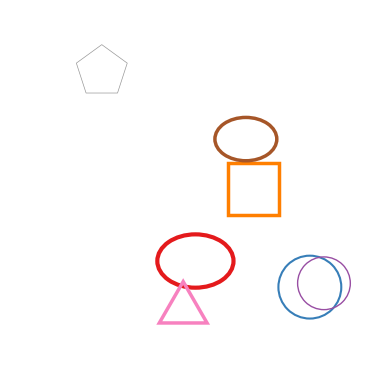[{"shape": "oval", "thickness": 3, "radius": 0.49, "center": [0.508, 0.322]}, {"shape": "circle", "thickness": 1.5, "radius": 0.41, "center": [0.805, 0.254]}, {"shape": "circle", "thickness": 1, "radius": 0.34, "center": [0.841, 0.264]}, {"shape": "square", "thickness": 2.5, "radius": 0.34, "center": [0.658, 0.509]}, {"shape": "oval", "thickness": 2.5, "radius": 0.4, "center": [0.639, 0.639]}, {"shape": "triangle", "thickness": 2.5, "radius": 0.36, "center": [0.476, 0.197]}, {"shape": "pentagon", "thickness": 0.5, "radius": 0.35, "center": [0.264, 0.815]}]